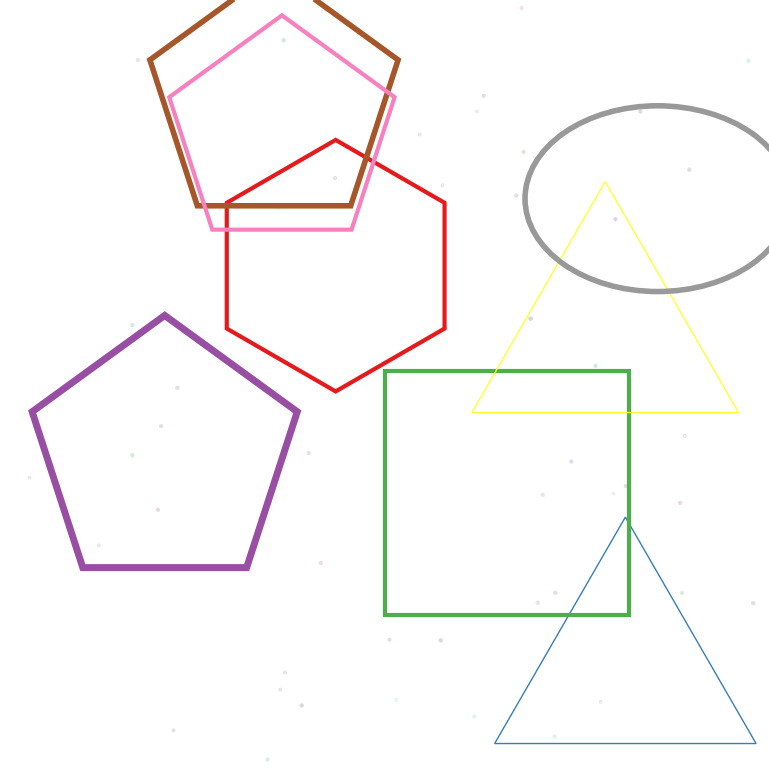[{"shape": "hexagon", "thickness": 1.5, "radius": 0.82, "center": [0.436, 0.655]}, {"shape": "triangle", "thickness": 0.5, "radius": 0.98, "center": [0.812, 0.132]}, {"shape": "square", "thickness": 1.5, "radius": 0.79, "center": [0.659, 0.36]}, {"shape": "pentagon", "thickness": 2.5, "radius": 0.91, "center": [0.214, 0.409]}, {"shape": "triangle", "thickness": 0.5, "radius": 1.0, "center": [0.786, 0.564]}, {"shape": "pentagon", "thickness": 2, "radius": 0.85, "center": [0.356, 0.87]}, {"shape": "pentagon", "thickness": 1.5, "radius": 0.77, "center": [0.366, 0.826]}, {"shape": "oval", "thickness": 2, "radius": 0.86, "center": [0.854, 0.742]}]